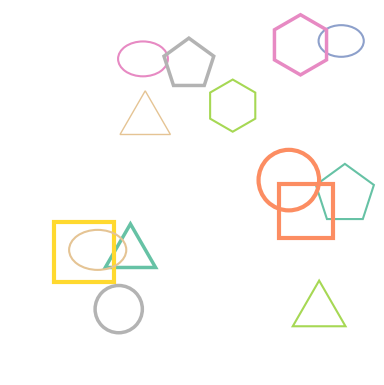[{"shape": "pentagon", "thickness": 1.5, "radius": 0.4, "center": [0.896, 0.495]}, {"shape": "triangle", "thickness": 2.5, "radius": 0.38, "center": [0.339, 0.343]}, {"shape": "circle", "thickness": 3, "radius": 0.39, "center": [0.75, 0.532]}, {"shape": "square", "thickness": 3, "radius": 0.35, "center": [0.795, 0.452]}, {"shape": "oval", "thickness": 1.5, "radius": 0.29, "center": [0.886, 0.894]}, {"shape": "oval", "thickness": 1.5, "radius": 0.32, "center": [0.371, 0.847]}, {"shape": "hexagon", "thickness": 2.5, "radius": 0.39, "center": [0.781, 0.884]}, {"shape": "triangle", "thickness": 1.5, "radius": 0.4, "center": [0.829, 0.192]}, {"shape": "hexagon", "thickness": 1.5, "radius": 0.34, "center": [0.604, 0.726]}, {"shape": "square", "thickness": 3, "radius": 0.39, "center": [0.218, 0.345]}, {"shape": "triangle", "thickness": 1, "radius": 0.38, "center": [0.377, 0.688]}, {"shape": "oval", "thickness": 1.5, "radius": 0.37, "center": [0.254, 0.351]}, {"shape": "pentagon", "thickness": 2.5, "radius": 0.34, "center": [0.491, 0.833]}, {"shape": "circle", "thickness": 2.5, "radius": 0.31, "center": [0.308, 0.197]}]